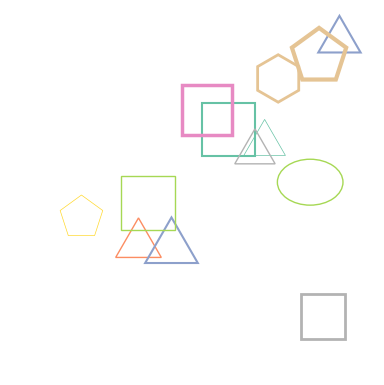[{"shape": "triangle", "thickness": 0.5, "radius": 0.31, "center": [0.687, 0.627]}, {"shape": "square", "thickness": 1.5, "radius": 0.34, "center": [0.594, 0.664]}, {"shape": "triangle", "thickness": 1, "radius": 0.34, "center": [0.36, 0.366]}, {"shape": "triangle", "thickness": 1.5, "radius": 0.32, "center": [0.882, 0.895]}, {"shape": "triangle", "thickness": 1.5, "radius": 0.39, "center": [0.445, 0.356]}, {"shape": "square", "thickness": 2.5, "radius": 0.32, "center": [0.537, 0.715]}, {"shape": "square", "thickness": 1, "radius": 0.35, "center": [0.384, 0.472]}, {"shape": "oval", "thickness": 1, "radius": 0.43, "center": [0.806, 0.527]}, {"shape": "pentagon", "thickness": 0.5, "radius": 0.29, "center": [0.212, 0.435]}, {"shape": "hexagon", "thickness": 2, "radius": 0.31, "center": [0.723, 0.796]}, {"shape": "pentagon", "thickness": 3, "radius": 0.37, "center": [0.829, 0.853]}, {"shape": "square", "thickness": 2, "radius": 0.29, "center": [0.838, 0.178]}, {"shape": "triangle", "thickness": 1, "radius": 0.3, "center": [0.662, 0.605]}]